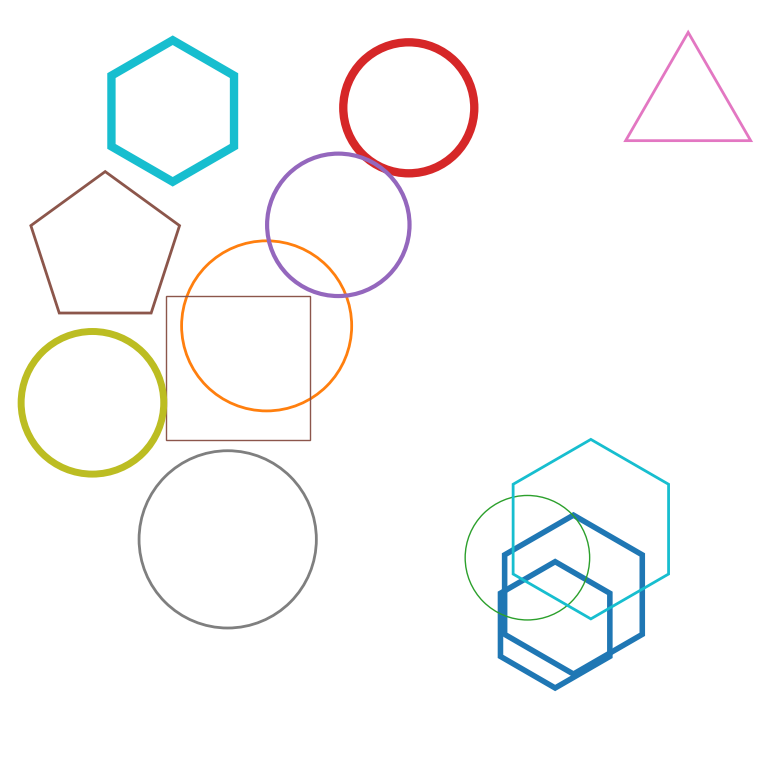[{"shape": "hexagon", "thickness": 2, "radius": 0.41, "center": [0.721, 0.189]}, {"shape": "hexagon", "thickness": 2, "radius": 0.52, "center": [0.745, 0.228]}, {"shape": "circle", "thickness": 1, "radius": 0.55, "center": [0.346, 0.577]}, {"shape": "circle", "thickness": 0.5, "radius": 0.4, "center": [0.685, 0.276]}, {"shape": "circle", "thickness": 3, "radius": 0.43, "center": [0.531, 0.86]}, {"shape": "circle", "thickness": 1.5, "radius": 0.46, "center": [0.439, 0.708]}, {"shape": "square", "thickness": 0.5, "radius": 0.47, "center": [0.309, 0.522]}, {"shape": "pentagon", "thickness": 1, "radius": 0.51, "center": [0.137, 0.676]}, {"shape": "triangle", "thickness": 1, "radius": 0.47, "center": [0.894, 0.864]}, {"shape": "circle", "thickness": 1, "radius": 0.58, "center": [0.296, 0.3]}, {"shape": "circle", "thickness": 2.5, "radius": 0.46, "center": [0.12, 0.477]}, {"shape": "hexagon", "thickness": 3, "radius": 0.46, "center": [0.224, 0.856]}, {"shape": "hexagon", "thickness": 1, "radius": 0.58, "center": [0.767, 0.313]}]